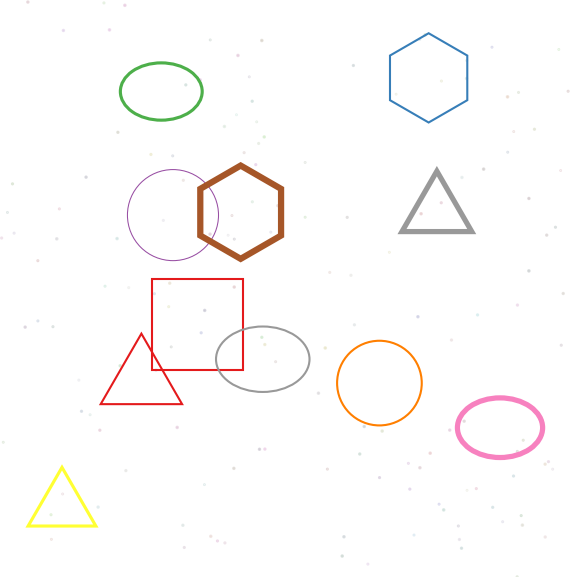[{"shape": "triangle", "thickness": 1, "radius": 0.41, "center": [0.245, 0.34]}, {"shape": "square", "thickness": 1, "radius": 0.4, "center": [0.342, 0.437]}, {"shape": "hexagon", "thickness": 1, "radius": 0.39, "center": [0.742, 0.864]}, {"shape": "oval", "thickness": 1.5, "radius": 0.35, "center": [0.279, 0.841]}, {"shape": "circle", "thickness": 0.5, "radius": 0.39, "center": [0.3, 0.627]}, {"shape": "circle", "thickness": 1, "radius": 0.37, "center": [0.657, 0.336]}, {"shape": "triangle", "thickness": 1.5, "radius": 0.34, "center": [0.107, 0.122]}, {"shape": "hexagon", "thickness": 3, "radius": 0.4, "center": [0.417, 0.632]}, {"shape": "oval", "thickness": 2.5, "radius": 0.37, "center": [0.866, 0.259]}, {"shape": "oval", "thickness": 1, "radius": 0.4, "center": [0.455, 0.377]}, {"shape": "triangle", "thickness": 2.5, "radius": 0.35, "center": [0.756, 0.633]}]